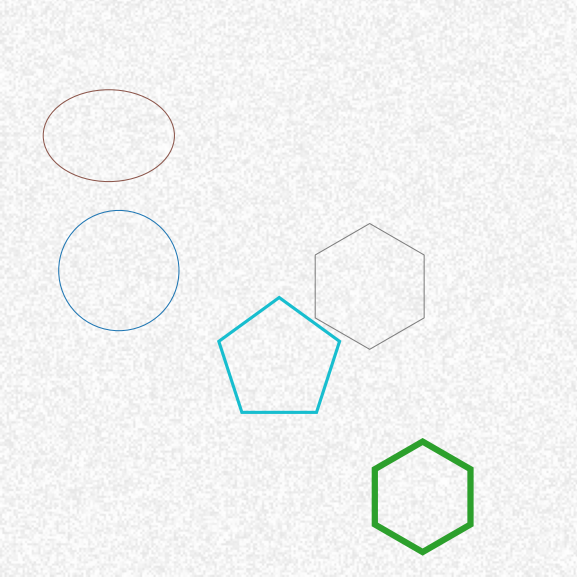[{"shape": "circle", "thickness": 0.5, "radius": 0.52, "center": [0.206, 0.531]}, {"shape": "hexagon", "thickness": 3, "radius": 0.48, "center": [0.732, 0.139]}, {"shape": "oval", "thickness": 0.5, "radius": 0.57, "center": [0.188, 0.764]}, {"shape": "hexagon", "thickness": 0.5, "radius": 0.54, "center": [0.64, 0.503]}, {"shape": "pentagon", "thickness": 1.5, "radius": 0.55, "center": [0.483, 0.374]}]